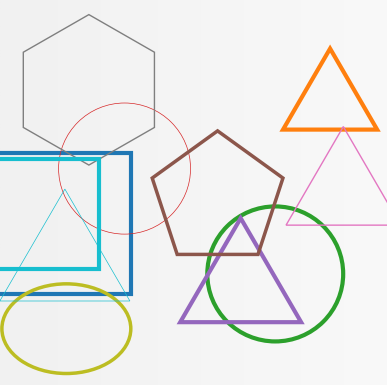[{"shape": "square", "thickness": 3, "radius": 0.91, "center": [0.154, 0.419]}, {"shape": "triangle", "thickness": 3, "radius": 0.7, "center": [0.852, 0.734]}, {"shape": "circle", "thickness": 3, "radius": 0.88, "center": [0.71, 0.289]}, {"shape": "circle", "thickness": 0.5, "radius": 0.85, "center": [0.321, 0.562]}, {"shape": "triangle", "thickness": 3, "radius": 0.9, "center": [0.621, 0.253]}, {"shape": "pentagon", "thickness": 2.5, "radius": 0.89, "center": [0.561, 0.483]}, {"shape": "triangle", "thickness": 1, "radius": 0.85, "center": [0.886, 0.501]}, {"shape": "hexagon", "thickness": 1, "radius": 0.98, "center": [0.229, 0.767]}, {"shape": "oval", "thickness": 2.5, "radius": 0.83, "center": [0.171, 0.146]}, {"shape": "square", "thickness": 3, "radius": 0.71, "center": [0.113, 0.444]}, {"shape": "triangle", "thickness": 0.5, "radius": 0.97, "center": [0.167, 0.315]}]